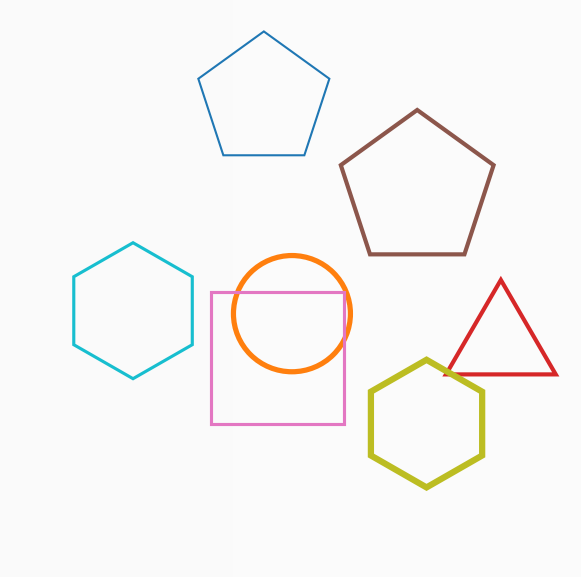[{"shape": "pentagon", "thickness": 1, "radius": 0.59, "center": [0.454, 0.826]}, {"shape": "circle", "thickness": 2.5, "radius": 0.5, "center": [0.502, 0.456]}, {"shape": "triangle", "thickness": 2, "radius": 0.55, "center": [0.862, 0.405]}, {"shape": "pentagon", "thickness": 2, "radius": 0.69, "center": [0.718, 0.67]}, {"shape": "square", "thickness": 1.5, "radius": 0.57, "center": [0.478, 0.379]}, {"shape": "hexagon", "thickness": 3, "radius": 0.55, "center": [0.734, 0.266]}, {"shape": "hexagon", "thickness": 1.5, "radius": 0.59, "center": [0.229, 0.461]}]